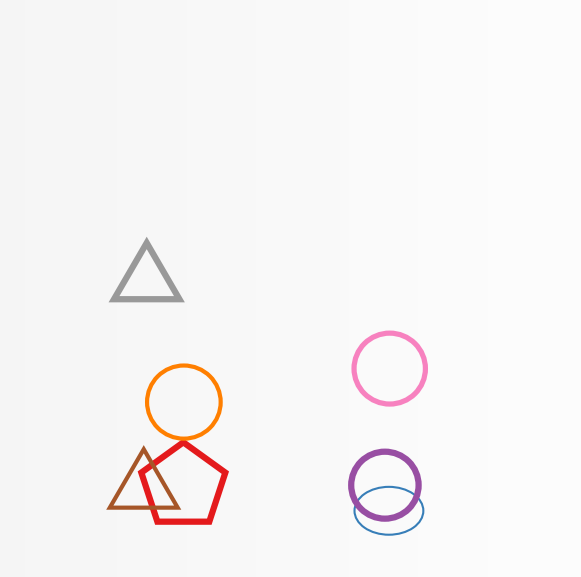[{"shape": "pentagon", "thickness": 3, "radius": 0.38, "center": [0.315, 0.157]}, {"shape": "oval", "thickness": 1, "radius": 0.3, "center": [0.669, 0.115]}, {"shape": "circle", "thickness": 3, "radius": 0.29, "center": [0.662, 0.159]}, {"shape": "circle", "thickness": 2, "radius": 0.32, "center": [0.316, 0.303]}, {"shape": "triangle", "thickness": 2, "radius": 0.34, "center": [0.247, 0.154]}, {"shape": "circle", "thickness": 2.5, "radius": 0.31, "center": [0.67, 0.361]}, {"shape": "triangle", "thickness": 3, "radius": 0.32, "center": [0.252, 0.513]}]